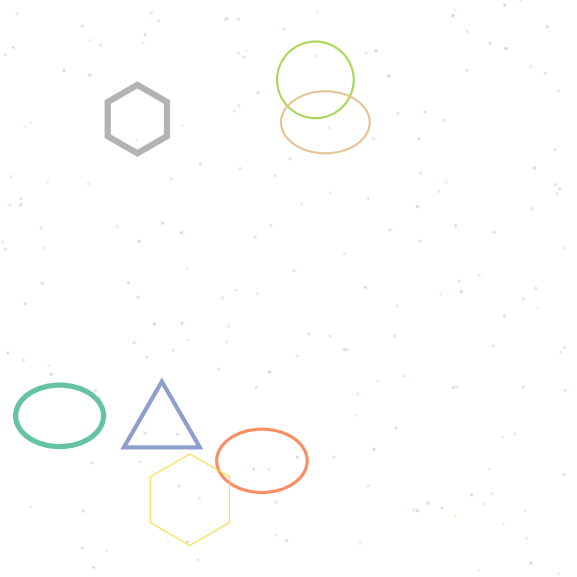[{"shape": "oval", "thickness": 2.5, "radius": 0.38, "center": [0.103, 0.279]}, {"shape": "oval", "thickness": 1.5, "radius": 0.39, "center": [0.454, 0.201]}, {"shape": "triangle", "thickness": 2, "radius": 0.38, "center": [0.28, 0.262]}, {"shape": "circle", "thickness": 1, "radius": 0.33, "center": [0.546, 0.861]}, {"shape": "hexagon", "thickness": 0.5, "radius": 0.4, "center": [0.329, 0.134]}, {"shape": "oval", "thickness": 1, "radius": 0.38, "center": [0.563, 0.787]}, {"shape": "hexagon", "thickness": 3, "radius": 0.3, "center": [0.238, 0.793]}]